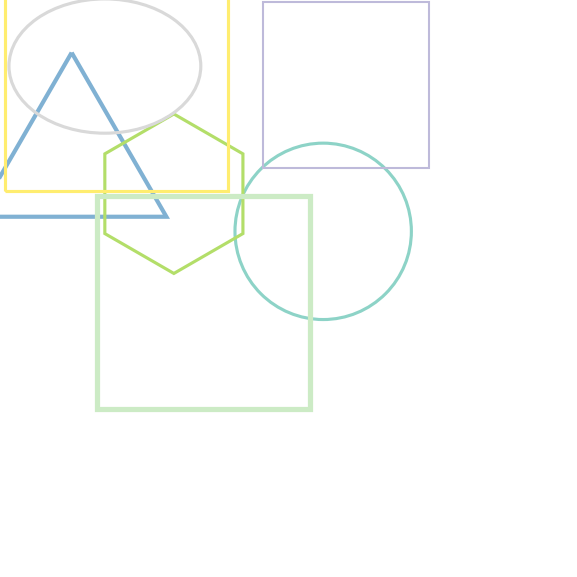[{"shape": "circle", "thickness": 1.5, "radius": 0.76, "center": [0.56, 0.599]}, {"shape": "square", "thickness": 1, "radius": 0.72, "center": [0.6, 0.852]}, {"shape": "triangle", "thickness": 2, "radius": 0.95, "center": [0.124, 0.719]}, {"shape": "hexagon", "thickness": 1.5, "radius": 0.69, "center": [0.301, 0.664]}, {"shape": "oval", "thickness": 1.5, "radius": 0.83, "center": [0.182, 0.885]}, {"shape": "square", "thickness": 2.5, "radius": 0.92, "center": [0.352, 0.475]}, {"shape": "square", "thickness": 1.5, "radius": 0.96, "center": [0.202, 0.861]}]